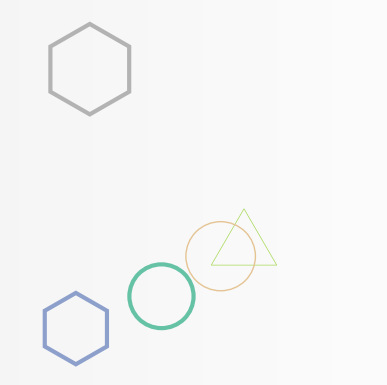[{"shape": "circle", "thickness": 3, "radius": 0.41, "center": [0.417, 0.23]}, {"shape": "hexagon", "thickness": 3, "radius": 0.46, "center": [0.196, 0.146]}, {"shape": "triangle", "thickness": 0.5, "radius": 0.49, "center": [0.63, 0.36]}, {"shape": "circle", "thickness": 1, "radius": 0.45, "center": [0.569, 0.335]}, {"shape": "hexagon", "thickness": 3, "radius": 0.59, "center": [0.232, 0.82]}]